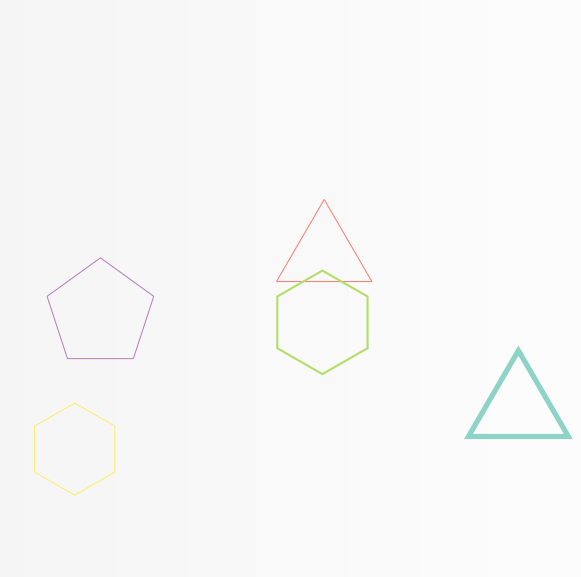[{"shape": "triangle", "thickness": 2.5, "radius": 0.5, "center": [0.892, 0.293]}, {"shape": "triangle", "thickness": 0.5, "radius": 0.47, "center": [0.558, 0.559]}, {"shape": "hexagon", "thickness": 1, "radius": 0.45, "center": [0.555, 0.441]}, {"shape": "pentagon", "thickness": 0.5, "radius": 0.48, "center": [0.173, 0.456]}, {"shape": "hexagon", "thickness": 0.5, "radius": 0.4, "center": [0.129, 0.221]}]